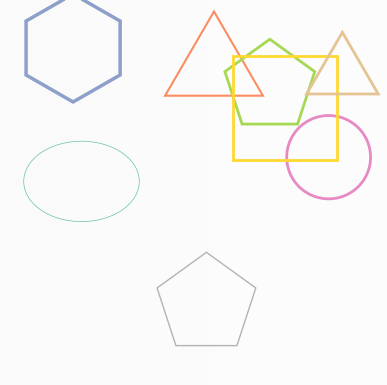[{"shape": "oval", "thickness": 0.5, "radius": 0.75, "center": [0.21, 0.529]}, {"shape": "triangle", "thickness": 1.5, "radius": 0.73, "center": [0.552, 0.824]}, {"shape": "hexagon", "thickness": 2.5, "radius": 0.7, "center": [0.189, 0.875]}, {"shape": "circle", "thickness": 2, "radius": 0.54, "center": [0.848, 0.592]}, {"shape": "pentagon", "thickness": 2, "radius": 0.61, "center": [0.696, 0.776]}, {"shape": "square", "thickness": 2, "radius": 0.67, "center": [0.736, 0.719]}, {"shape": "triangle", "thickness": 2, "radius": 0.53, "center": [0.884, 0.809]}, {"shape": "pentagon", "thickness": 1, "radius": 0.67, "center": [0.533, 0.211]}]